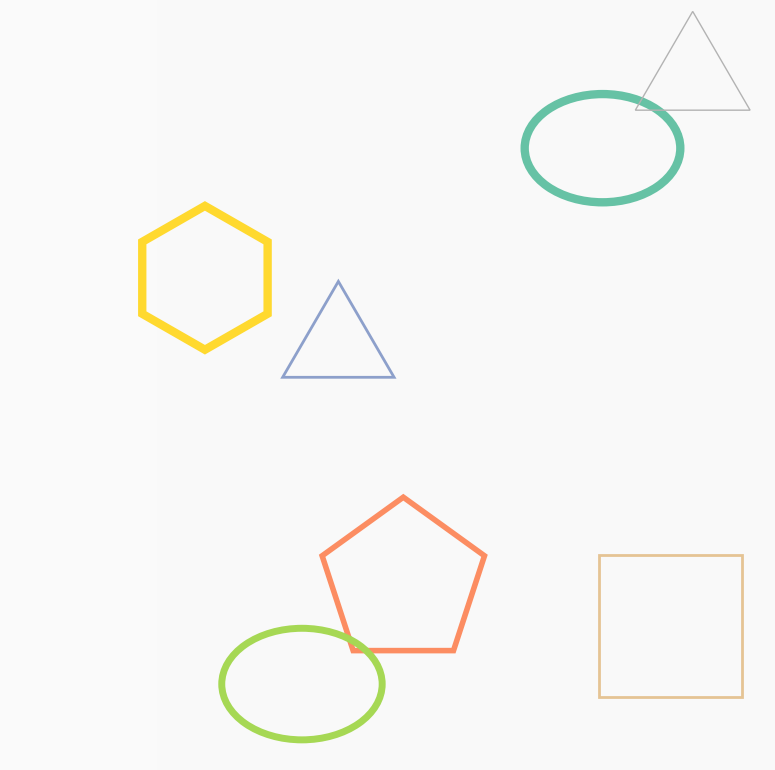[{"shape": "oval", "thickness": 3, "radius": 0.5, "center": [0.777, 0.808]}, {"shape": "pentagon", "thickness": 2, "radius": 0.55, "center": [0.52, 0.244]}, {"shape": "triangle", "thickness": 1, "radius": 0.42, "center": [0.437, 0.552]}, {"shape": "oval", "thickness": 2.5, "radius": 0.52, "center": [0.39, 0.112]}, {"shape": "hexagon", "thickness": 3, "radius": 0.47, "center": [0.264, 0.639]}, {"shape": "square", "thickness": 1, "radius": 0.46, "center": [0.865, 0.187]}, {"shape": "triangle", "thickness": 0.5, "radius": 0.43, "center": [0.894, 0.9]}]